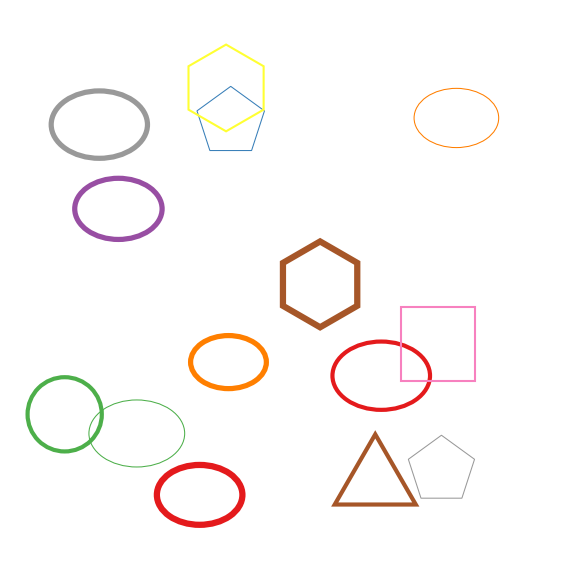[{"shape": "oval", "thickness": 3, "radius": 0.37, "center": [0.346, 0.142]}, {"shape": "oval", "thickness": 2, "radius": 0.42, "center": [0.66, 0.349]}, {"shape": "pentagon", "thickness": 0.5, "radius": 0.31, "center": [0.4, 0.788]}, {"shape": "circle", "thickness": 2, "radius": 0.32, "center": [0.112, 0.282]}, {"shape": "oval", "thickness": 0.5, "radius": 0.41, "center": [0.237, 0.249]}, {"shape": "oval", "thickness": 2.5, "radius": 0.38, "center": [0.205, 0.637]}, {"shape": "oval", "thickness": 0.5, "radius": 0.37, "center": [0.79, 0.795]}, {"shape": "oval", "thickness": 2.5, "radius": 0.33, "center": [0.396, 0.372]}, {"shape": "hexagon", "thickness": 1, "radius": 0.38, "center": [0.391, 0.847]}, {"shape": "hexagon", "thickness": 3, "radius": 0.37, "center": [0.554, 0.507]}, {"shape": "triangle", "thickness": 2, "radius": 0.41, "center": [0.65, 0.166]}, {"shape": "square", "thickness": 1, "radius": 0.32, "center": [0.759, 0.404]}, {"shape": "oval", "thickness": 2.5, "radius": 0.42, "center": [0.172, 0.783]}, {"shape": "pentagon", "thickness": 0.5, "radius": 0.3, "center": [0.764, 0.185]}]